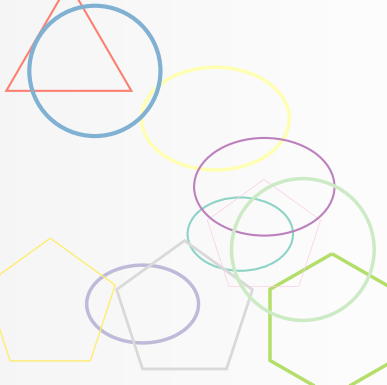[{"shape": "oval", "thickness": 1.5, "radius": 0.68, "center": [0.62, 0.392]}, {"shape": "oval", "thickness": 2.5, "radius": 0.95, "center": [0.556, 0.692]}, {"shape": "oval", "thickness": 2.5, "radius": 0.72, "center": [0.368, 0.21]}, {"shape": "triangle", "thickness": 1.5, "radius": 0.93, "center": [0.178, 0.857]}, {"shape": "circle", "thickness": 3, "radius": 0.85, "center": [0.245, 0.816]}, {"shape": "hexagon", "thickness": 2.5, "radius": 0.92, "center": [0.857, 0.156]}, {"shape": "pentagon", "thickness": 0.5, "radius": 0.77, "center": [0.681, 0.38]}, {"shape": "pentagon", "thickness": 2, "radius": 0.92, "center": [0.476, 0.191]}, {"shape": "oval", "thickness": 1.5, "radius": 0.91, "center": [0.682, 0.515]}, {"shape": "circle", "thickness": 2.5, "radius": 0.92, "center": [0.782, 0.352]}, {"shape": "pentagon", "thickness": 1, "radius": 0.88, "center": [0.13, 0.205]}]